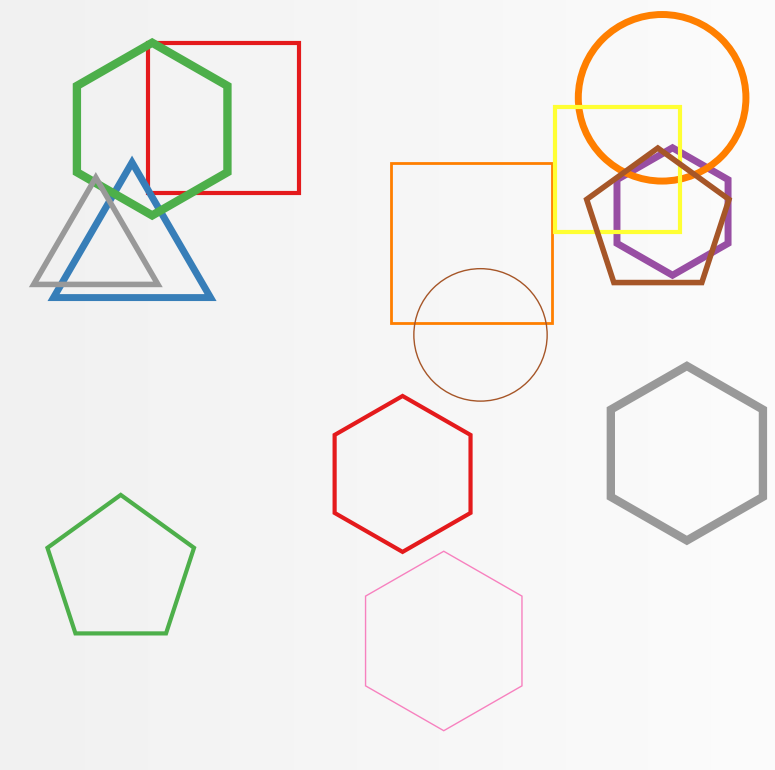[{"shape": "hexagon", "thickness": 1.5, "radius": 0.51, "center": [0.519, 0.385]}, {"shape": "square", "thickness": 1.5, "radius": 0.49, "center": [0.288, 0.846]}, {"shape": "triangle", "thickness": 2.5, "radius": 0.58, "center": [0.17, 0.672]}, {"shape": "pentagon", "thickness": 1.5, "radius": 0.5, "center": [0.156, 0.258]}, {"shape": "hexagon", "thickness": 3, "radius": 0.56, "center": [0.196, 0.832]}, {"shape": "hexagon", "thickness": 2.5, "radius": 0.41, "center": [0.868, 0.725]}, {"shape": "circle", "thickness": 2.5, "radius": 0.54, "center": [0.854, 0.873]}, {"shape": "square", "thickness": 1, "radius": 0.52, "center": [0.609, 0.685]}, {"shape": "square", "thickness": 1.5, "radius": 0.41, "center": [0.797, 0.78]}, {"shape": "circle", "thickness": 0.5, "radius": 0.43, "center": [0.62, 0.565]}, {"shape": "pentagon", "thickness": 2, "radius": 0.48, "center": [0.849, 0.711]}, {"shape": "hexagon", "thickness": 0.5, "radius": 0.58, "center": [0.573, 0.168]}, {"shape": "triangle", "thickness": 2, "radius": 0.46, "center": [0.124, 0.677]}, {"shape": "hexagon", "thickness": 3, "radius": 0.57, "center": [0.886, 0.411]}]